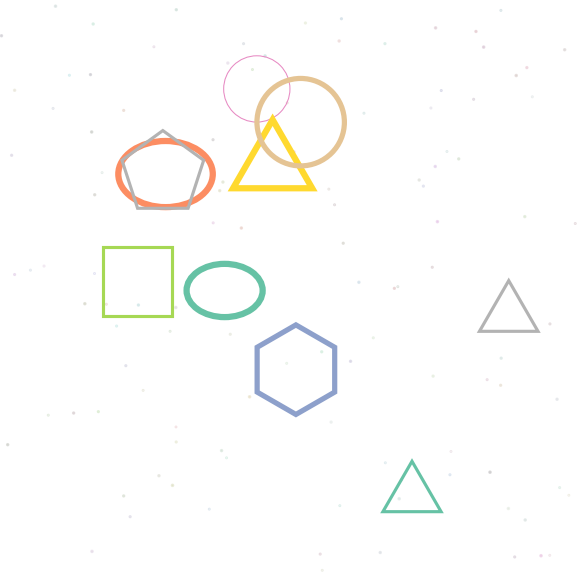[{"shape": "triangle", "thickness": 1.5, "radius": 0.29, "center": [0.713, 0.142]}, {"shape": "oval", "thickness": 3, "radius": 0.33, "center": [0.389, 0.496]}, {"shape": "oval", "thickness": 3, "radius": 0.41, "center": [0.287, 0.698]}, {"shape": "hexagon", "thickness": 2.5, "radius": 0.39, "center": [0.512, 0.359]}, {"shape": "circle", "thickness": 0.5, "radius": 0.29, "center": [0.445, 0.845]}, {"shape": "square", "thickness": 1.5, "radius": 0.3, "center": [0.238, 0.512]}, {"shape": "triangle", "thickness": 3, "radius": 0.4, "center": [0.472, 0.713]}, {"shape": "circle", "thickness": 2.5, "radius": 0.38, "center": [0.521, 0.788]}, {"shape": "triangle", "thickness": 1.5, "radius": 0.29, "center": [0.881, 0.455]}, {"shape": "pentagon", "thickness": 1.5, "radius": 0.37, "center": [0.282, 0.699]}]